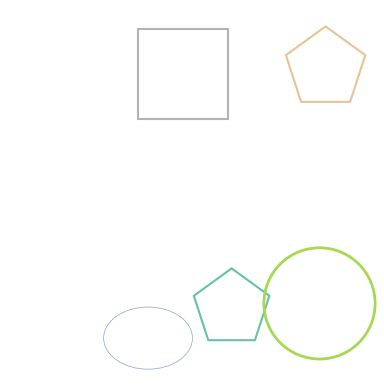[{"shape": "pentagon", "thickness": 1.5, "radius": 0.52, "center": [0.602, 0.2]}, {"shape": "oval", "thickness": 0.5, "radius": 0.58, "center": [0.385, 0.122]}, {"shape": "circle", "thickness": 2, "radius": 0.72, "center": [0.83, 0.212]}, {"shape": "pentagon", "thickness": 1.5, "radius": 0.54, "center": [0.846, 0.823]}, {"shape": "square", "thickness": 1.5, "radius": 0.59, "center": [0.474, 0.807]}]